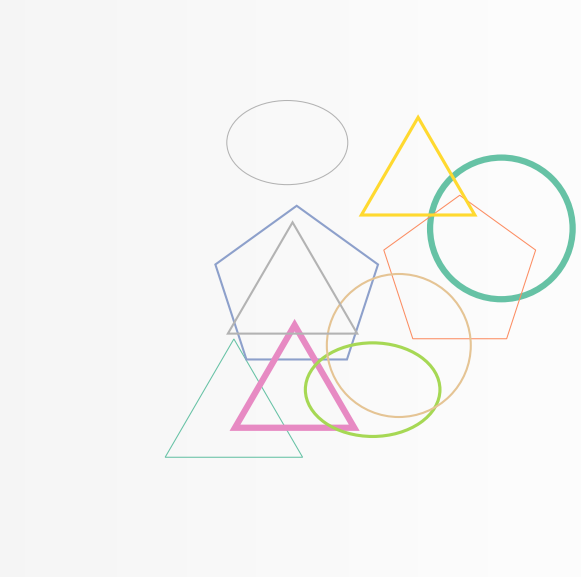[{"shape": "circle", "thickness": 3, "radius": 0.61, "center": [0.863, 0.604]}, {"shape": "triangle", "thickness": 0.5, "radius": 0.68, "center": [0.402, 0.276]}, {"shape": "pentagon", "thickness": 0.5, "radius": 0.69, "center": [0.791, 0.524]}, {"shape": "pentagon", "thickness": 1, "radius": 0.74, "center": [0.51, 0.496]}, {"shape": "triangle", "thickness": 3, "radius": 0.59, "center": [0.507, 0.318]}, {"shape": "oval", "thickness": 1.5, "radius": 0.58, "center": [0.641, 0.324]}, {"shape": "triangle", "thickness": 1.5, "radius": 0.56, "center": [0.719, 0.683]}, {"shape": "circle", "thickness": 1, "radius": 0.62, "center": [0.686, 0.401]}, {"shape": "triangle", "thickness": 1, "radius": 0.64, "center": [0.503, 0.486]}, {"shape": "oval", "thickness": 0.5, "radius": 0.52, "center": [0.494, 0.752]}]